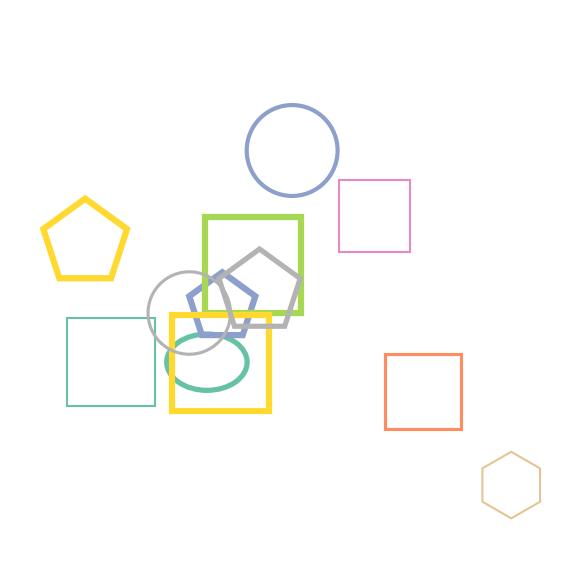[{"shape": "oval", "thickness": 2.5, "radius": 0.35, "center": [0.358, 0.372]}, {"shape": "square", "thickness": 1, "radius": 0.38, "center": [0.193, 0.372]}, {"shape": "square", "thickness": 1.5, "radius": 0.33, "center": [0.732, 0.321]}, {"shape": "pentagon", "thickness": 3, "radius": 0.3, "center": [0.385, 0.468]}, {"shape": "circle", "thickness": 2, "radius": 0.39, "center": [0.506, 0.739]}, {"shape": "square", "thickness": 1, "radius": 0.31, "center": [0.648, 0.624]}, {"shape": "square", "thickness": 3, "radius": 0.42, "center": [0.438, 0.54]}, {"shape": "square", "thickness": 3, "radius": 0.42, "center": [0.382, 0.371]}, {"shape": "pentagon", "thickness": 3, "radius": 0.38, "center": [0.148, 0.579]}, {"shape": "hexagon", "thickness": 1, "radius": 0.29, "center": [0.885, 0.159]}, {"shape": "pentagon", "thickness": 2.5, "radius": 0.37, "center": [0.449, 0.494]}, {"shape": "circle", "thickness": 1.5, "radius": 0.36, "center": [0.328, 0.457]}]